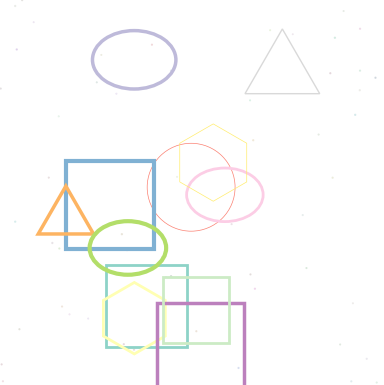[{"shape": "square", "thickness": 2, "radius": 0.53, "center": [0.381, 0.205]}, {"shape": "hexagon", "thickness": 2, "radius": 0.46, "center": [0.349, 0.174]}, {"shape": "oval", "thickness": 2.5, "radius": 0.54, "center": [0.349, 0.845]}, {"shape": "circle", "thickness": 0.5, "radius": 0.57, "center": [0.496, 0.514]}, {"shape": "square", "thickness": 3, "radius": 0.57, "center": [0.287, 0.468]}, {"shape": "triangle", "thickness": 2.5, "radius": 0.41, "center": [0.171, 0.434]}, {"shape": "oval", "thickness": 3, "radius": 0.5, "center": [0.332, 0.356]}, {"shape": "oval", "thickness": 2, "radius": 0.5, "center": [0.584, 0.494]}, {"shape": "triangle", "thickness": 1, "radius": 0.56, "center": [0.733, 0.813]}, {"shape": "square", "thickness": 2.5, "radius": 0.57, "center": [0.52, 0.101]}, {"shape": "square", "thickness": 2, "radius": 0.43, "center": [0.508, 0.194]}, {"shape": "hexagon", "thickness": 0.5, "radius": 0.5, "center": [0.554, 0.578]}]